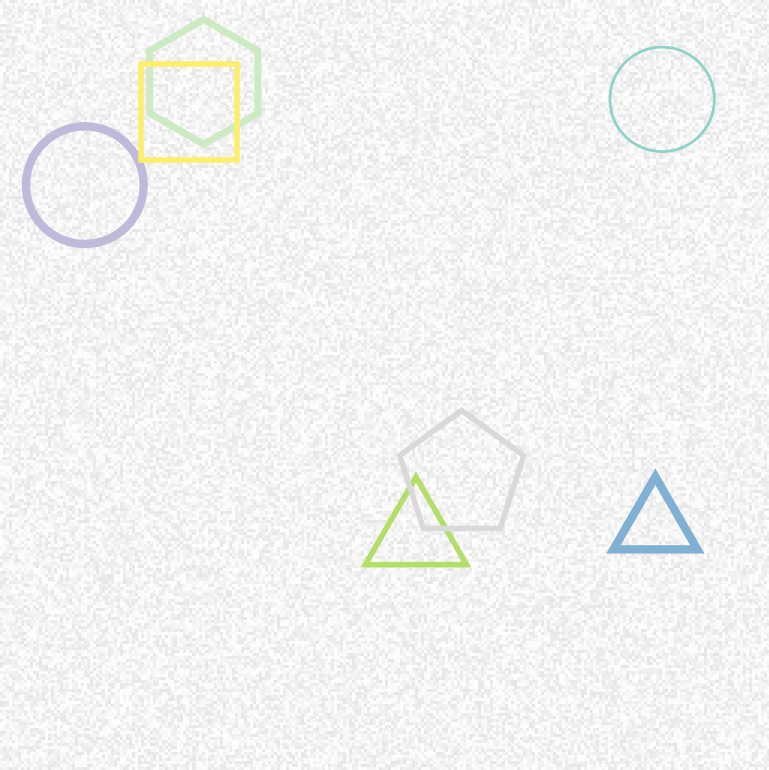[{"shape": "circle", "thickness": 1, "radius": 0.34, "center": [0.86, 0.871]}, {"shape": "circle", "thickness": 3, "radius": 0.38, "center": [0.11, 0.76]}, {"shape": "triangle", "thickness": 3, "radius": 0.31, "center": [0.851, 0.318]}, {"shape": "triangle", "thickness": 2, "radius": 0.38, "center": [0.54, 0.305]}, {"shape": "pentagon", "thickness": 2, "radius": 0.42, "center": [0.6, 0.382]}, {"shape": "hexagon", "thickness": 2.5, "radius": 0.41, "center": [0.265, 0.894]}, {"shape": "square", "thickness": 2, "radius": 0.31, "center": [0.246, 0.854]}]